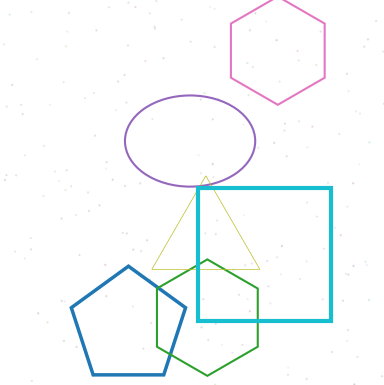[{"shape": "pentagon", "thickness": 2.5, "radius": 0.78, "center": [0.334, 0.153]}, {"shape": "hexagon", "thickness": 1.5, "radius": 0.76, "center": [0.539, 0.175]}, {"shape": "oval", "thickness": 1.5, "radius": 0.85, "center": [0.494, 0.634]}, {"shape": "hexagon", "thickness": 1.5, "radius": 0.7, "center": [0.722, 0.868]}, {"shape": "triangle", "thickness": 0.5, "radius": 0.81, "center": [0.535, 0.381]}, {"shape": "square", "thickness": 3, "radius": 0.86, "center": [0.688, 0.34]}]